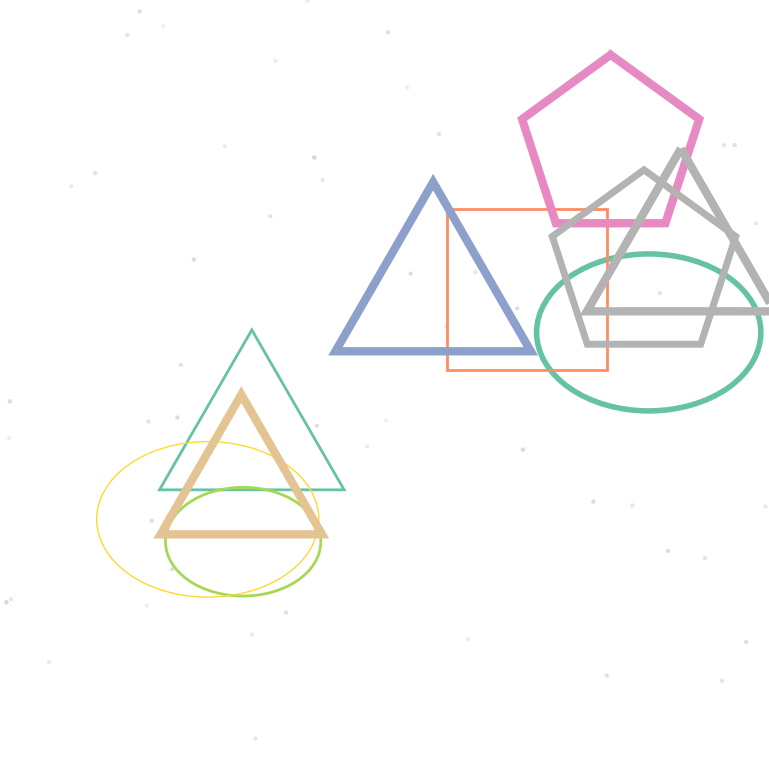[{"shape": "oval", "thickness": 2, "radius": 0.73, "center": [0.842, 0.568]}, {"shape": "triangle", "thickness": 1, "radius": 0.69, "center": [0.327, 0.433]}, {"shape": "square", "thickness": 1, "radius": 0.52, "center": [0.684, 0.624]}, {"shape": "triangle", "thickness": 3, "radius": 0.73, "center": [0.563, 0.617]}, {"shape": "pentagon", "thickness": 3, "radius": 0.6, "center": [0.793, 0.808]}, {"shape": "oval", "thickness": 1, "radius": 0.5, "center": [0.316, 0.297]}, {"shape": "oval", "thickness": 0.5, "radius": 0.72, "center": [0.27, 0.326]}, {"shape": "triangle", "thickness": 3, "radius": 0.61, "center": [0.313, 0.367]}, {"shape": "pentagon", "thickness": 2.5, "radius": 0.63, "center": [0.836, 0.654]}, {"shape": "triangle", "thickness": 3, "radius": 0.7, "center": [0.884, 0.666]}]